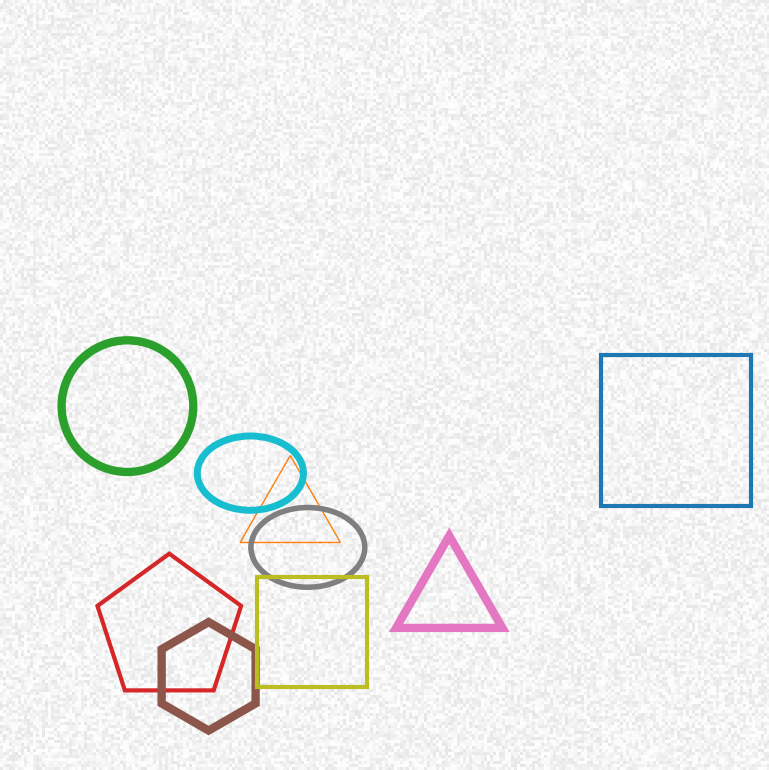[{"shape": "square", "thickness": 1.5, "radius": 0.49, "center": [0.878, 0.441]}, {"shape": "triangle", "thickness": 0.5, "radius": 0.38, "center": [0.377, 0.333]}, {"shape": "circle", "thickness": 3, "radius": 0.43, "center": [0.166, 0.473]}, {"shape": "pentagon", "thickness": 1.5, "radius": 0.49, "center": [0.22, 0.183]}, {"shape": "hexagon", "thickness": 3, "radius": 0.35, "center": [0.271, 0.122]}, {"shape": "triangle", "thickness": 3, "radius": 0.4, "center": [0.583, 0.224]}, {"shape": "oval", "thickness": 2, "radius": 0.37, "center": [0.4, 0.289]}, {"shape": "square", "thickness": 1.5, "radius": 0.36, "center": [0.405, 0.179]}, {"shape": "oval", "thickness": 2.5, "radius": 0.34, "center": [0.325, 0.386]}]